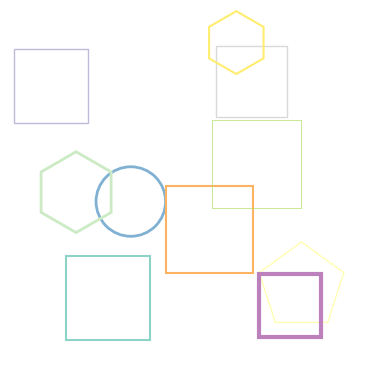[{"shape": "square", "thickness": 1.5, "radius": 0.54, "center": [0.281, 0.226]}, {"shape": "pentagon", "thickness": 1, "radius": 0.58, "center": [0.783, 0.256]}, {"shape": "square", "thickness": 1, "radius": 0.48, "center": [0.133, 0.777]}, {"shape": "circle", "thickness": 2, "radius": 0.45, "center": [0.34, 0.477]}, {"shape": "square", "thickness": 1.5, "radius": 0.57, "center": [0.544, 0.405]}, {"shape": "square", "thickness": 0.5, "radius": 0.57, "center": [0.667, 0.574]}, {"shape": "square", "thickness": 1, "radius": 0.46, "center": [0.653, 0.789]}, {"shape": "square", "thickness": 3, "radius": 0.4, "center": [0.754, 0.207]}, {"shape": "hexagon", "thickness": 2, "radius": 0.53, "center": [0.198, 0.501]}, {"shape": "hexagon", "thickness": 1.5, "radius": 0.41, "center": [0.614, 0.889]}]